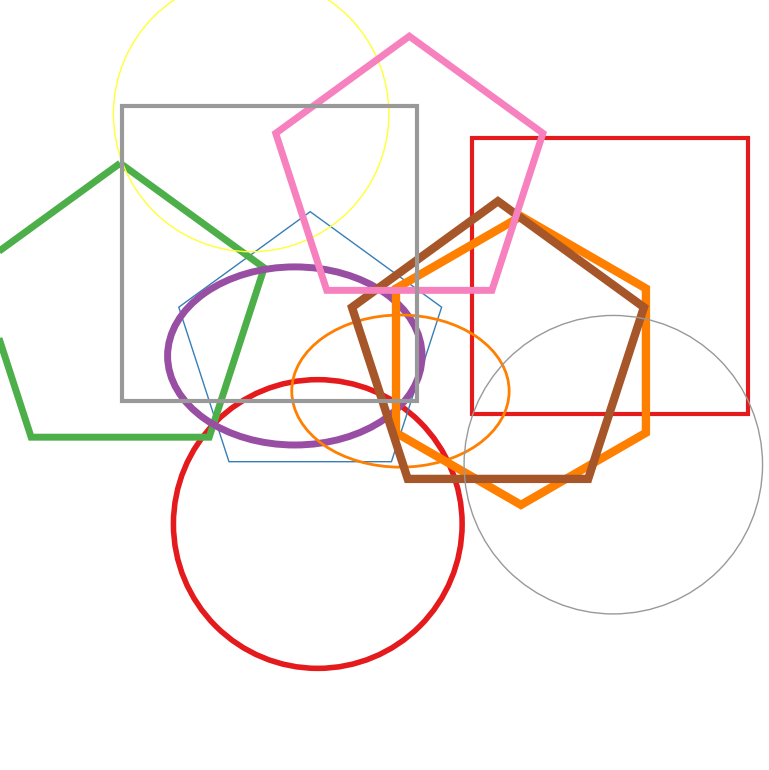[{"shape": "square", "thickness": 1.5, "radius": 0.9, "center": [0.793, 0.641]}, {"shape": "circle", "thickness": 2, "radius": 0.94, "center": [0.413, 0.319]}, {"shape": "pentagon", "thickness": 0.5, "radius": 0.9, "center": [0.403, 0.546]}, {"shape": "pentagon", "thickness": 2.5, "radius": 0.98, "center": [0.156, 0.591]}, {"shape": "oval", "thickness": 2.5, "radius": 0.83, "center": [0.383, 0.538]}, {"shape": "hexagon", "thickness": 3, "radius": 0.94, "center": [0.677, 0.532]}, {"shape": "oval", "thickness": 1, "radius": 0.71, "center": [0.52, 0.492]}, {"shape": "circle", "thickness": 0.5, "radius": 0.89, "center": [0.326, 0.852]}, {"shape": "pentagon", "thickness": 3, "radius": 1.0, "center": [0.647, 0.539]}, {"shape": "pentagon", "thickness": 2.5, "radius": 0.91, "center": [0.532, 0.771]}, {"shape": "circle", "thickness": 0.5, "radius": 0.97, "center": [0.797, 0.397]}, {"shape": "square", "thickness": 1.5, "radius": 0.96, "center": [0.35, 0.67]}]